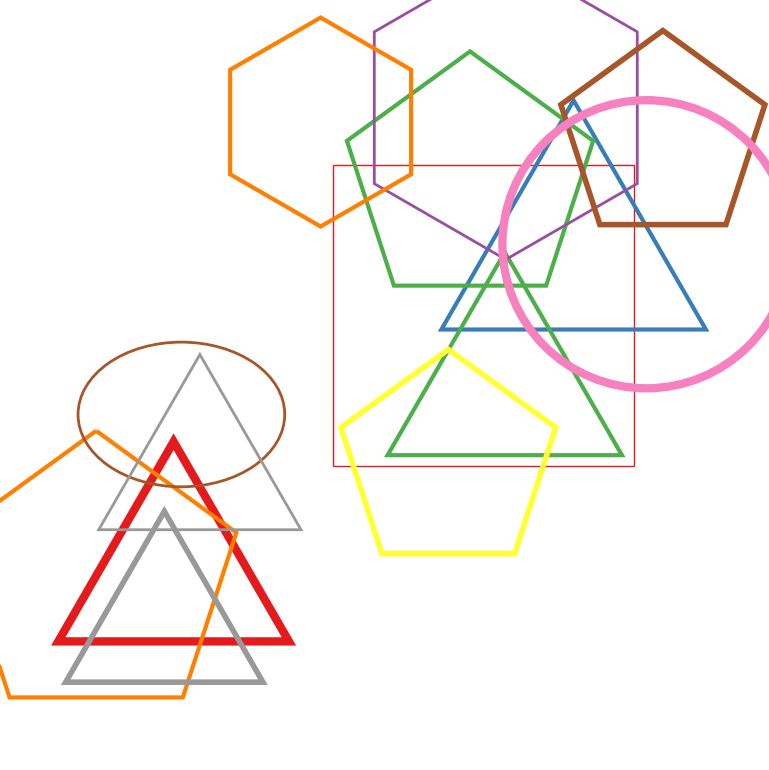[{"shape": "triangle", "thickness": 3, "radius": 0.86, "center": [0.225, 0.253]}, {"shape": "square", "thickness": 0.5, "radius": 0.98, "center": [0.628, 0.59]}, {"shape": "triangle", "thickness": 1.5, "radius": 0.99, "center": [0.745, 0.671]}, {"shape": "triangle", "thickness": 1.5, "radius": 0.88, "center": [0.656, 0.497]}, {"shape": "pentagon", "thickness": 1.5, "radius": 0.84, "center": [0.61, 0.765]}, {"shape": "hexagon", "thickness": 1, "radius": 0.99, "center": [0.657, 0.86]}, {"shape": "pentagon", "thickness": 1.5, "radius": 0.96, "center": [0.125, 0.249]}, {"shape": "hexagon", "thickness": 1.5, "radius": 0.68, "center": [0.416, 0.842]}, {"shape": "pentagon", "thickness": 2, "radius": 0.73, "center": [0.582, 0.4]}, {"shape": "pentagon", "thickness": 2, "radius": 0.7, "center": [0.861, 0.821]}, {"shape": "oval", "thickness": 1, "radius": 0.67, "center": [0.236, 0.462]}, {"shape": "circle", "thickness": 3, "radius": 0.94, "center": [0.84, 0.683]}, {"shape": "triangle", "thickness": 2, "radius": 0.74, "center": [0.213, 0.188]}, {"shape": "triangle", "thickness": 1, "radius": 0.76, "center": [0.26, 0.388]}]